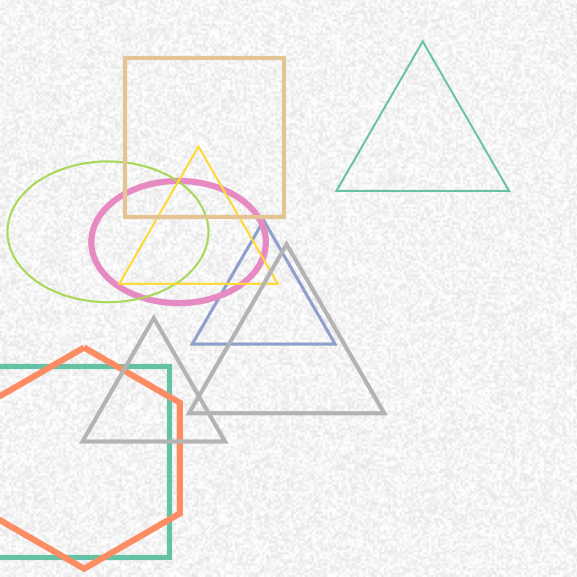[{"shape": "triangle", "thickness": 1, "radius": 0.86, "center": [0.732, 0.755]}, {"shape": "square", "thickness": 2.5, "radius": 0.83, "center": [0.127, 0.2]}, {"shape": "hexagon", "thickness": 3, "radius": 0.96, "center": [0.146, 0.206]}, {"shape": "triangle", "thickness": 1.5, "radius": 0.71, "center": [0.457, 0.475]}, {"shape": "oval", "thickness": 3, "radius": 0.76, "center": [0.309, 0.58]}, {"shape": "oval", "thickness": 1, "radius": 0.87, "center": [0.187, 0.598]}, {"shape": "triangle", "thickness": 1, "radius": 0.79, "center": [0.344, 0.587]}, {"shape": "square", "thickness": 2, "radius": 0.69, "center": [0.354, 0.761]}, {"shape": "triangle", "thickness": 2, "radius": 0.98, "center": [0.496, 0.381]}, {"shape": "triangle", "thickness": 2, "radius": 0.71, "center": [0.266, 0.306]}]